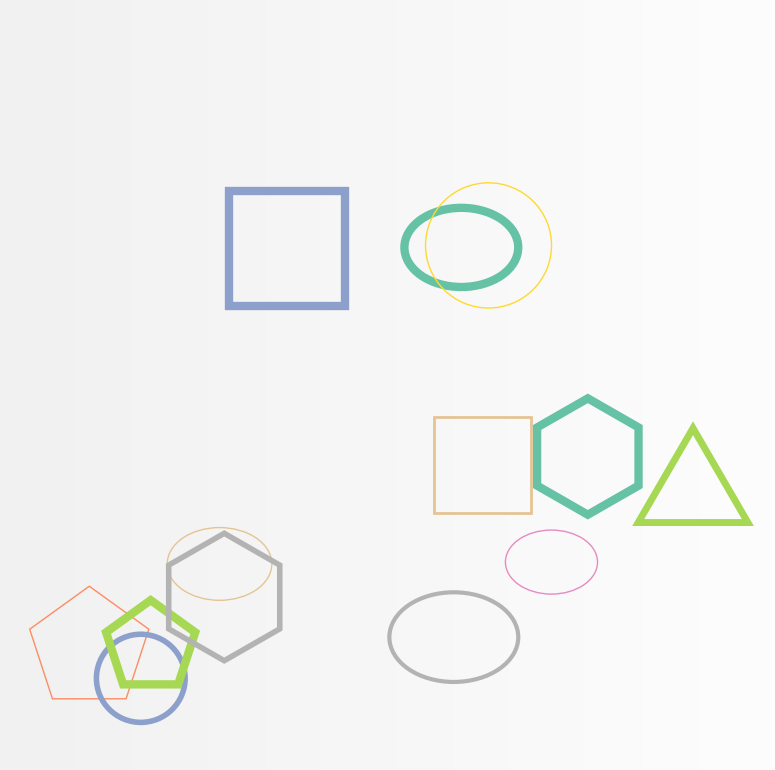[{"shape": "oval", "thickness": 3, "radius": 0.37, "center": [0.595, 0.679]}, {"shape": "hexagon", "thickness": 3, "radius": 0.38, "center": [0.758, 0.407]}, {"shape": "pentagon", "thickness": 0.5, "radius": 0.4, "center": [0.115, 0.158]}, {"shape": "square", "thickness": 3, "radius": 0.37, "center": [0.37, 0.677]}, {"shape": "circle", "thickness": 2, "radius": 0.29, "center": [0.182, 0.119]}, {"shape": "oval", "thickness": 0.5, "radius": 0.3, "center": [0.712, 0.27]}, {"shape": "triangle", "thickness": 2.5, "radius": 0.41, "center": [0.894, 0.362]}, {"shape": "pentagon", "thickness": 3, "radius": 0.3, "center": [0.194, 0.16]}, {"shape": "circle", "thickness": 0.5, "radius": 0.41, "center": [0.63, 0.681]}, {"shape": "oval", "thickness": 0.5, "radius": 0.34, "center": [0.283, 0.268]}, {"shape": "square", "thickness": 1, "radius": 0.31, "center": [0.623, 0.396]}, {"shape": "hexagon", "thickness": 2, "radius": 0.41, "center": [0.289, 0.225]}, {"shape": "oval", "thickness": 1.5, "radius": 0.42, "center": [0.586, 0.173]}]